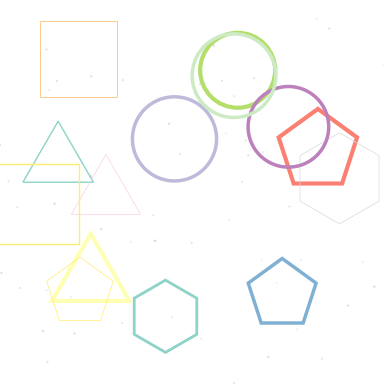[{"shape": "hexagon", "thickness": 2, "radius": 0.47, "center": [0.43, 0.179]}, {"shape": "triangle", "thickness": 1, "radius": 0.53, "center": [0.151, 0.58]}, {"shape": "triangle", "thickness": 3, "radius": 0.58, "center": [0.235, 0.276]}, {"shape": "circle", "thickness": 2.5, "radius": 0.55, "center": [0.453, 0.639]}, {"shape": "pentagon", "thickness": 3, "radius": 0.54, "center": [0.826, 0.61]}, {"shape": "pentagon", "thickness": 2.5, "radius": 0.46, "center": [0.733, 0.236]}, {"shape": "square", "thickness": 0.5, "radius": 0.5, "center": [0.203, 0.847]}, {"shape": "circle", "thickness": 3, "radius": 0.49, "center": [0.617, 0.817]}, {"shape": "triangle", "thickness": 0.5, "radius": 0.52, "center": [0.275, 0.495]}, {"shape": "hexagon", "thickness": 0.5, "radius": 0.59, "center": [0.882, 0.537]}, {"shape": "circle", "thickness": 2.5, "radius": 0.52, "center": [0.749, 0.671]}, {"shape": "circle", "thickness": 2.5, "radius": 0.54, "center": [0.608, 0.803]}, {"shape": "square", "thickness": 1, "radius": 0.52, "center": [0.1, 0.47]}, {"shape": "pentagon", "thickness": 0.5, "radius": 0.45, "center": [0.208, 0.241]}]